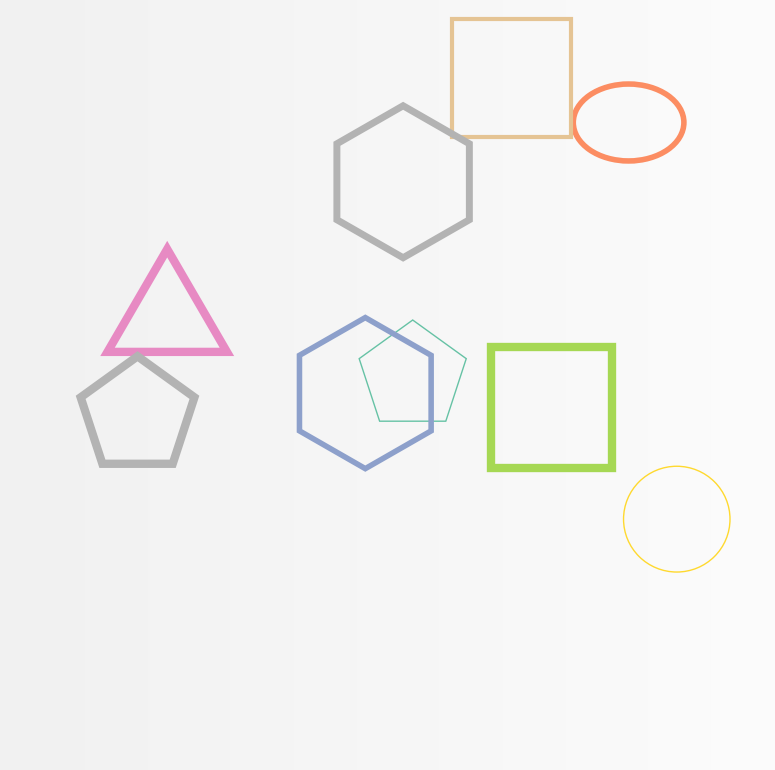[{"shape": "pentagon", "thickness": 0.5, "radius": 0.36, "center": [0.533, 0.512]}, {"shape": "oval", "thickness": 2, "radius": 0.36, "center": [0.811, 0.841]}, {"shape": "hexagon", "thickness": 2, "radius": 0.49, "center": [0.471, 0.489]}, {"shape": "triangle", "thickness": 3, "radius": 0.44, "center": [0.216, 0.587]}, {"shape": "square", "thickness": 3, "radius": 0.39, "center": [0.711, 0.47]}, {"shape": "circle", "thickness": 0.5, "radius": 0.34, "center": [0.873, 0.326]}, {"shape": "square", "thickness": 1.5, "radius": 0.38, "center": [0.66, 0.898]}, {"shape": "pentagon", "thickness": 3, "radius": 0.39, "center": [0.177, 0.46]}, {"shape": "hexagon", "thickness": 2.5, "radius": 0.49, "center": [0.52, 0.764]}]